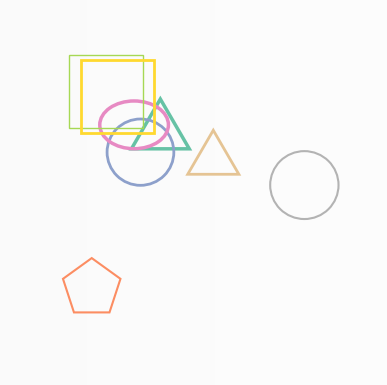[{"shape": "triangle", "thickness": 2.5, "radius": 0.43, "center": [0.414, 0.657]}, {"shape": "pentagon", "thickness": 1.5, "radius": 0.39, "center": [0.237, 0.252]}, {"shape": "circle", "thickness": 2, "radius": 0.43, "center": [0.362, 0.605]}, {"shape": "oval", "thickness": 2.5, "radius": 0.44, "center": [0.346, 0.676]}, {"shape": "square", "thickness": 1, "radius": 0.48, "center": [0.274, 0.762]}, {"shape": "square", "thickness": 2, "radius": 0.47, "center": [0.304, 0.749]}, {"shape": "triangle", "thickness": 2, "radius": 0.38, "center": [0.55, 0.585]}, {"shape": "circle", "thickness": 1.5, "radius": 0.44, "center": [0.785, 0.519]}]